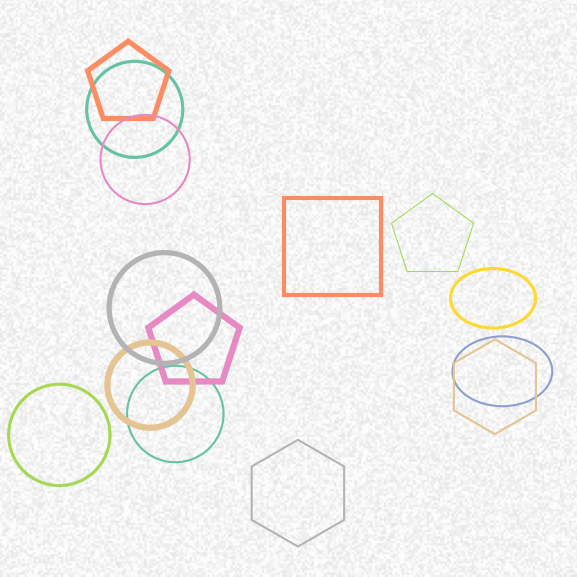[{"shape": "circle", "thickness": 1, "radius": 0.42, "center": [0.304, 0.282]}, {"shape": "circle", "thickness": 1.5, "radius": 0.42, "center": [0.233, 0.81]}, {"shape": "square", "thickness": 2, "radius": 0.42, "center": [0.576, 0.573]}, {"shape": "pentagon", "thickness": 2.5, "radius": 0.37, "center": [0.222, 0.854]}, {"shape": "oval", "thickness": 1, "radius": 0.43, "center": [0.87, 0.356]}, {"shape": "pentagon", "thickness": 3, "radius": 0.42, "center": [0.336, 0.406]}, {"shape": "circle", "thickness": 1, "radius": 0.39, "center": [0.251, 0.723]}, {"shape": "circle", "thickness": 1.5, "radius": 0.44, "center": [0.103, 0.246]}, {"shape": "pentagon", "thickness": 0.5, "radius": 0.37, "center": [0.749, 0.589]}, {"shape": "oval", "thickness": 1.5, "radius": 0.37, "center": [0.854, 0.483]}, {"shape": "circle", "thickness": 3, "radius": 0.37, "center": [0.26, 0.332]}, {"shape": "hexagon", "thickness": 1, "radius": 0.41, "center": [0.857, 0.329]}, {"shape": "circle", "thickness": 2.5, "radius": 0.48, "center": [0.285, 0.466]}, {"shape": "hexagon", "thickness": 1, "radius": 0.46, "center": [0.516, 0.145]}]